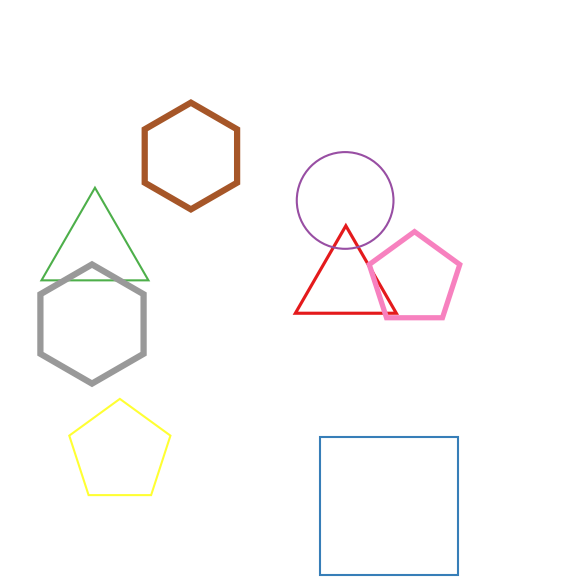[{"shape": "triangle", "thickness": 1.5, "radius": 0.5, "center": [0.599, 0.507]}, {"shape": "square", "thickness": 1, "radius": 0.6, "center": [0.674, 0.123]}, {"shape": "triangle", "thickness": 1, "radius": 0.53, "center": [0.164, 0.567]}, {"shape": "circle", "thickness": 1, "radius": 0.42, "center": [0.598, 0.652]}, {"shape": "pentagon", "thickness": 1, "radius": 0.46, "center": [0.208, 0.216]}, {"shape": "hexagon", "thickness": 3, "radius": 0.46, "center": [0.331, 0.729]}, {"shape": "pentagon", "thickness": 2.5, "radius": 0.41, "center": [0.718, 0.516]}, {"shape": "hexagon", "thickness": 3, "radius": 0.52, "center": [0.159, 0.438]}]